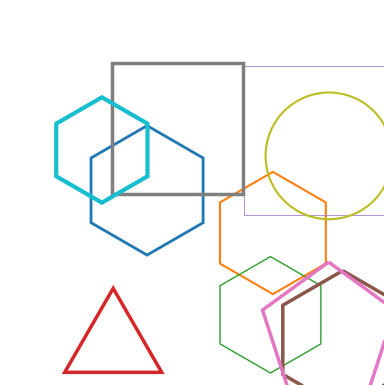[{"shape": "hexagon", "thickness": 2, "radius": 0.84, "center": [0.382, 0.506]}, {"shape": "hexagon", "thickness": 1.5, "radius": 0.79, "center": [0.709, 0.395]}, {"shape": "hexagon", "thickness": 1, "radius": 0.76, "center": [0.702, 0.182]}, {"shape": "triangle", "thickness": 2.5, "radius": 0.73, "center": [0.294, 0.106]}, {"shape": "square", "thickness": 0.5, "radius": 0.97, "center": [0.828, 0.634]}, {"shape": "hexagon", "thickness": 2.5, "radius": 0.9, "center": [0.89, 0.117]}, {"shape": "pentagon", "thickness": 2.5, "radius": 0.9, "center": [0.854, 0.139]}, {"shape": "square", "thickness": 2.5, "radius": 0.85, "center": [0.462, 0.667]}, {"shape": "circle", "thickness": 1.5, "radius": 0.82, "center": [0.854, 0.595]}, {"shape": "hexagon", "thickness": 3, "radius": 0.68, "center": [0.265, 0.61]}]